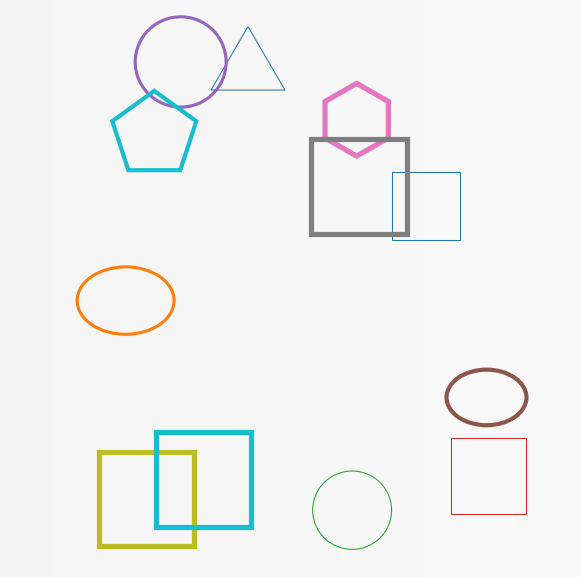[{"shape": "triangle", "thickness": 0.5, "radius": 0.37, "center": [0.427, 0.88]}, {"shape": "square", "thickness": 0.5, "radius": 0.29, "center": [0.732, 0.643]}, {"shape": "oval", "thickness": 1.5, "radius": 0.42, "center": [0.216, 0.479]}, {"shape": "circle", "thickness": 0.5, "radius": 0.34, "center": [0.606, 0.116]}, {"shape": "square", "thickness": 0.5, "radius": 0.32, "center": [0.841, 0.175]}, {"shape": "circle", "thickness": 1.5, "radius": 0.39, "center": [0.311, 0.892]}, {"shape": "oval", "thickness": 2, "radius": 0.34, "center": [0.837, 0.311]}, {"shape": "hexagon", "thickness": 2.5, "radius": 0.31, "center": [0.614, 0.792]}, {"shape": "square", "thickness": 2.5, "radius": 0.41, "center": [0.617, 0.677]}, {"shape": "square", "thickness": 2.5, "radius": 0.4, "center": [0.252, 0.135]}, {"shape": "square", "thickness": 2.5, "radius": 0.41, "center": [0.351, 0.169]}, {"shape": "pentagon", "thickness": 2, "radius": 0.38, "center": [0.265, 0.766]}]